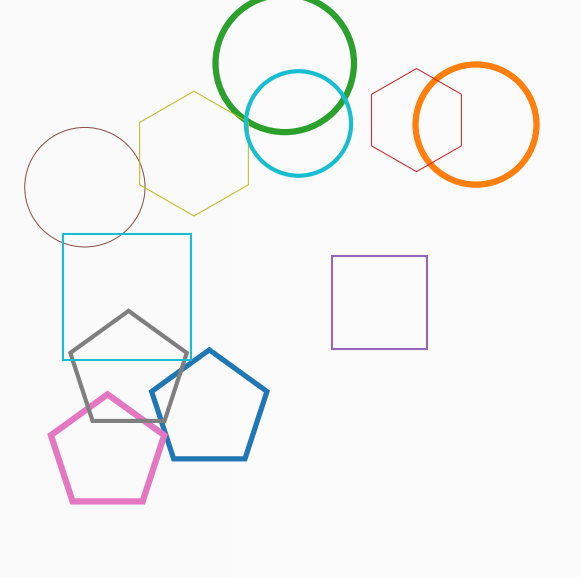[{"shape": "pentagon", "thickness": 2.5, "radius": 0.52, "center": [0.36, 0.289]}, {"shape": "circle", "thickness": 3, "radius": 0.52, "center": [0.819, 0.783]}, {"shape": "circle", "thickness": 3, "radius": 0.6, "center": [0.49, 0.889]}, {"shape": "hexagon", "thickness": 0.5, "radius": 0.45, "center": [0.717, 0.791]}, {"shape": "square", "thickness": 1, "radius": 0.4, "center": [0.653, 0.475]}, {"shape": "circle", "thickness": 0.5, "radius": 0.52, "center": [0.146, 0.675]}, {"shape": "pentagon", "thickness": 3, "radius": 0.51, "center": [0.185, 0.214]}, {"shape": "pentagon", "thickness": 2, "radius": 0.53, "center": [0.221, 0.355]}, {"shape": "hexagon", "thickness": 0.5, "radius": 0.54, "center": [0.334, 0.733]}, {"shape": "circle", "thickness": 2, "radius": 0.45, "center": [0.514, 0.785]}, {"shape": "square", "thickness": 1, "radius": 0.55, "center": [0.218, 0.485]}]